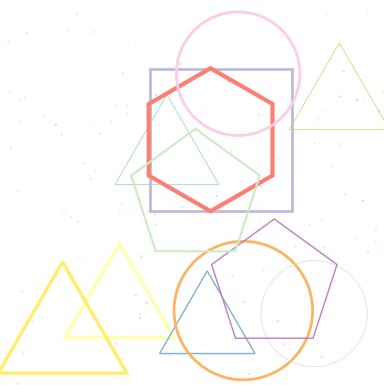[{"shape": "triangle", "thickness": 0.5, "radius": 0.78, "center": [0.434, 0.598]}, {"shape": "triangle", "thickness": 2.5, "radius": 0.82, "center": [0.31, 0.205]}, {"shape": "square", "thickness": 2, "radius": 0.92, "center": [0.575, 0.638]}, {"shape": "hexagon", "thickness": 3, "radius": 0.93, "center": [0.547, 0.637]}, {"shape": "triangle", "thickness": 1, "radius": 0.72, "center": [0.538, 0.153]}, {"shape": "circle", "thickness": 2, "radius": 0.9, "center": [0.632, 0.193]}, {"shape": "triangle", "thickness": 0.5, "radius": 0.75, "center": [0.881, 0.739]}, {"shape": "circle", "thickness": 2, "radius": 0.8, "center": [0.619, 0.808]}, {"shape": "circle", "thickness": 0.5, "radius": 0.69, "center": [0.816, 0.185]}, {"shape": "pentagon", "thickness": 1, "radius": 0.86, "center": [0.712, 0.26]}, {"shape": "pentagon", "thickness": 1.5, "radius": 0.88, "center": [0.508, 0.49]}, {"shape": "triangle", "thickness": 2.5, "radius": 0.96, "center": [0.162, 0.127]}]